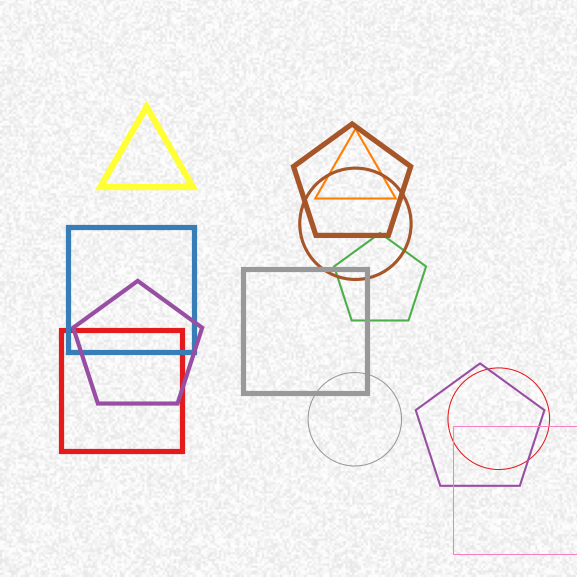[{"shape": "circle", "thickness": 0.5, "radius": 0.44, "center": [0.864, 0.274]}, {"shape": "square", "thickness": 2.5, "radius": 0.52, "center": [0.21, 0.323]}, {"shape": "square", "thickness": 2.5, "radius": 0.54, "center": [0.227, 0.498]}, {"shape": "pentagon", "thickness": 1, "radius": 0.42, "center": [0.658, 0.512]}, {"shape": "pentagon", "thickness": 1, "radius": 0.59, "center": [0.831, 0.253]}, {"shape": "pentagon", "thickness": 2, "radius": 0.59, "center": [0.238, 0.395]}, {"shape": "triangle", "thickness": 1, "radius": 0.4, "center": [0.616, 0.696]}, {"shape": "triangle", "thickness": 3, "radius": 0.46, "center": [0.254, 0.722]}, {"shape": "pentagon", "thickness": 2.5, "radius": 0.53, "center": [0.61, 0.678]}, {"shape": "circle", "thickness": 1.5, "radius": 0.48, "center": [0.615, 0.612]}, {"shape": "square", "thickness": 0.5, "radius": 0.55, "center": [0.895, 0.151]}, {"shape": "circle", "thickness": 0.5, "radius": 0.4, "center": [0.614, 0.273]}, {"shape": "square", "thickness": 2.5, "radius": 0.54, "center": [0.528, 0.425]}]